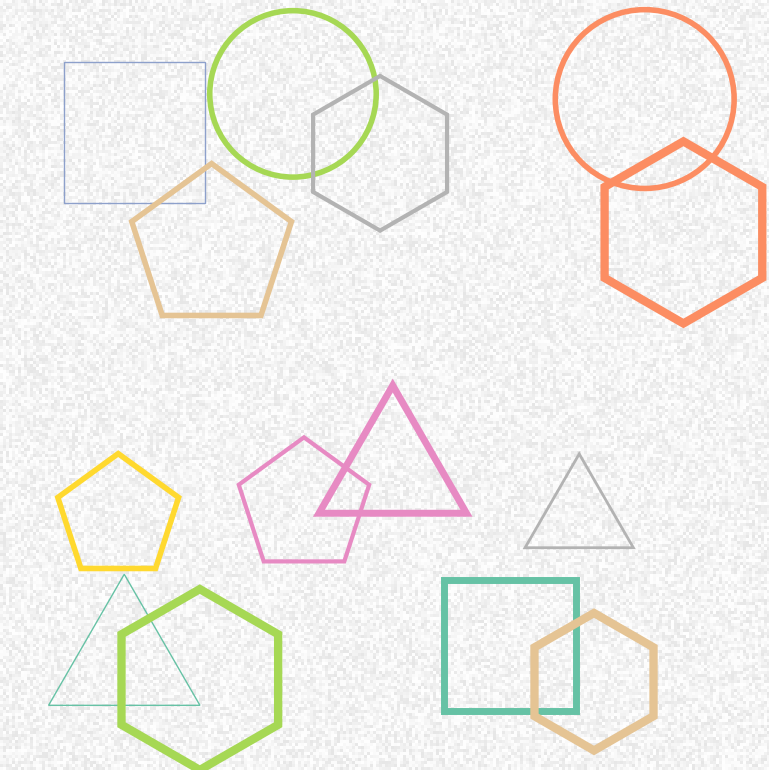[{"shape": "square", "thickness": 2.5, "radius": 0.43, "center": [0.662, 0.162]}, {"shape": "triangle", "thickness": 0.5, "radius": 0.57, "center": [0.161, 0.141]}, {"shape": "circle", "thickness": 2, "radius": 0.58, "center": [0.837, 0.871]}, {"shape": "hexagon", "thickness": 3, "radius": 0.59, "center": [0.888, 0.698]}, {"shape": "square", "thickness": 0.5, "radius": 0.46, "center": [0.174, 0.828]}, {"shape": "triangle", "thickness": 2.5, "radius": 0.55, "center": [0.51, 0.389]}, {"shape": "pentagon", "thickness": 1.5, "radius": 0.45, "center": [0.395, 0.343]}, {"shape": "circle", "thickness": 2, "radius": 0.54, "center": [0.38, 0.878]}, {"shape": "hexagon", "thickness": 3, "radius": 0.59, "center": [0.26, 0.117]}, {"shape": "pentagon", "thickness": 2, "radius": 0.41, "center": [0.154, 0.328]}, {"shape": "hexagon", "thickness": 3, "radius": 0.45, "center": [0.771, 0.115]}, {"shape": "pentagon", "thickness": 2, "radius": 0.55, "center": [0.275, 0.679]}, {"shape": "hexagon", "thickness": 1.5, "radius": 0.5, "center": [0.494, 0.801]}, {"shape": "triangle", "thickness": 1, "radius": 0.41, "center": [0.752, 0.329]}]